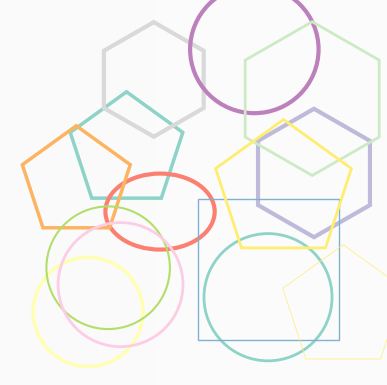[{"shape": "circle", "thickness": 2, "radius": 0.83, "center": [0.692, 0.228]}, {"shape": "pentagon", "thickness": 2.5, "radius": 0.76, "center": [0.327, 0.609]}, {"shape": "circle", "thickness": 2.5, "radius": 0.71, "center": [0.227, 0.19]}, {"shape": "hexagon", "thickness": 3, "radius": 0.83, "center": [0.81, 0.551]}, {"shape": "oval", "thickness": 3, "radius": 0.7, "center": [0.413, 0.45]}, {"shape": "square", "thickness": 1, "radius": 0.91, "center": [0.693, 0.299]}, {"shape": "pentagon", "thickness": 2.5, "radius": 0.73, "center": [0.197, 0.527]}, {"shape": "circle", "thickness": 1.5, "radius": 0.8, "center": [0.279, 0.305]}, {"shape": "circle", "thickness": 2, "radius": 0.81, "center": [0.311, 0.261]}, {"shape": "hexagon", "thickness": 3, "radius": 0.74, "center": [0.397, 0.794]}, {"shape": "circle", "thickness": 3, "radius": 0.83, "center": [0.656, 0.872]}, {"shape": "hexagon", "thickness": 2, "radius": 1.0, "center": [0.806, 0.744]}, {"shape": "pentagon", "thickness": 0.5, "radius": 0.82, "center": [0.886, 0.2]}, {"shape": "pentagon", "thickness": 2, "radius": 0.92, "center": [0.732, 0.505]}]